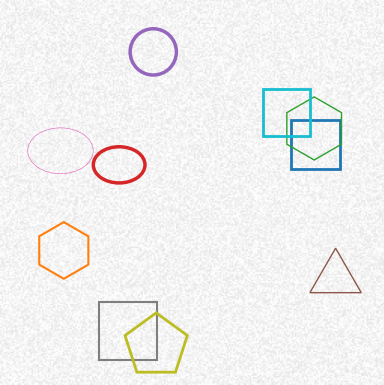[{"shape": "square", "thickness": 2, "radius": 0.32, "center": [0.818, 0.624]}, {"shape": "hexagon", "thickness": 1.5, "radius": 0.37, "center": [0.166, 0.349]}, {"shape": "hexagon", "thickness": 1, "radius": 0.41, "center": [0.816, 0.666]}, {"shape": "oval", "thickness": 2.5, "radius": 0.34, "center": [0.309, 0.572]}, {"shape": "circle", "thickness": 2.5, "radius": 0.3, "center": [0.398, 0.865]}, {"shape": "triangle", "thickness": 1, "radius": 0.39, "center": [0.872, 0.278]}, {"shape": "oval", "thickness": 0.5, "radius": 0.43, "center": [0.157, 0.608]}, {"shape": "square", "thickness": 1.5, "radius": 0.38, "center": [0.332, 0.14]}, {"shape": "pentagon", "thickness": 2, "radius": 0.43, "center": [0.406, 0.102]}, {"shape": "square", "thickness": 2, "radius": 0.31, "center": [0.744, 0.707]}]